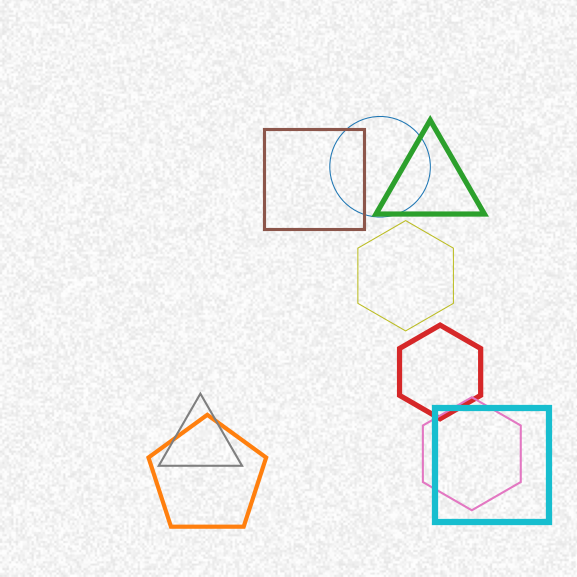[{"shape": "circle", "thickness": 0.5, "radius": 0.44, "center": [0.658, 0.71]}, {"shape": "pentagon", "thickness": 2, "radius": 0.54, "center": [0.359, 0.174]}, {"shape": "triangle", "thickness": 2.5, "radius": 0.54, "center": [0.745, 0.683]}, {"shape": "hexagon", "thickness": 2.5, "radius": 0.41, "center": [0.762, 0.355]}, {"shape": "square", "thickness": 1.5, "radius": 0.43, "center": [0.544, 0.689]}, {"shape": "hexagon", "thickness": 1, "radius": 0.49, "center": [0.817, 0.213]}, {"shape": "triangle", "thickness": 1, "radius": 0.42, "center": [0.347, 0.234]}, {"shape": "hexagon", "thickness": 0.5, "radius": 0.48, "center": [0.702, 0.522]}, {"shape": "square", "thickness": 3, "radius": 0.49, "center": [0.852, 0.195]}]